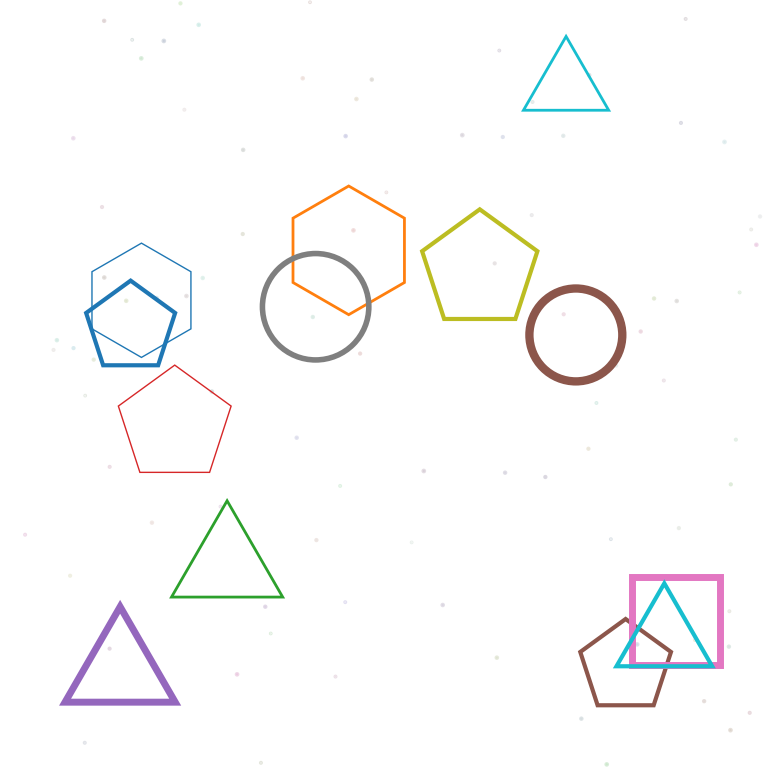[{"shape": "pentagon", "thickness": 1.5, "radius": 0.3, "center": [0.17, 0.575]}, {"shape": "hexagon", "thickness": 0.5, "radius": 0.37, "center": [0.184, 0.61]}, {"shape": "hexagon", "thickness": 1, "radius": 0.42, "center": [0.453, 0.675]}, {"shape": "triangle", "thickness": 1, "radius": 0.42, "center": [0.295, 0.266]}, {"shape": "pentagon", "thickness": 0.5, "radius": 0.38, "center": [0.227, 0.449]}, {"shape": "triangle", "thickness": 2.5, "radius": 0.41, "center": [0.156, 0.129]}, {"shape": "pentagon", "thickness": 1.5, "radius": 0.31, "center": [0.813, 0.134]}, {"shape": "circle", "thickness": 3, "radius": 0.3, "center": [0.748, 0.565]}, {"shape": "square", "thickness": 2.5, "radius": 0.29, "center": [0.878, 0.193]}, {"shape": "circle", "thickness": 2, "radius": 0.35, "center": [0.41, 0.602]}, {"shape": "pentagon", "thickness": 1.5, "radius": 0.39, "center": [0.623, 0.649]}, {"shape": "triangle", "thickness": 1, "radius": 0.32, "center": [0.735, 0.889]}, {"shape": "triangle", "thickness": 1.5, "radius": 0.36, "center": [0.863, 0.171]}]